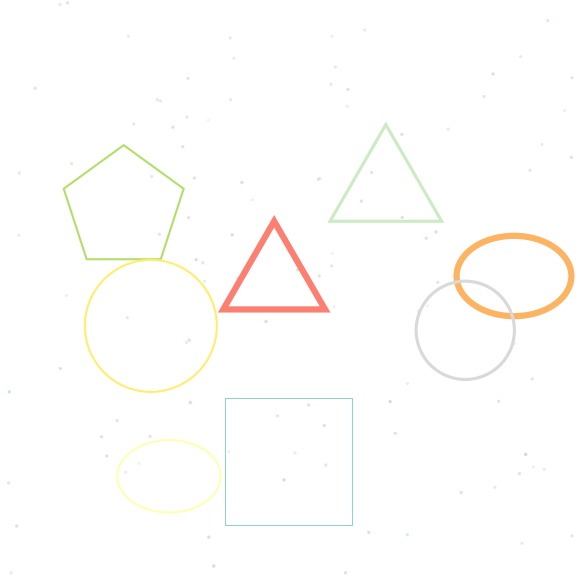[{"shape": "square", "thickness": 0.5, "radius": 0.55, "center": [0.5, 0.2]}, {"shape": "oval", "thickness": 1, "radius": 0.45, "center": [0.293, 0.174]}, {"shape": "triangle", "thickness": 3, "radius": 0.51, "center": [0.475, 0.514]}, {"shape": "oval", "thickness": 3, "radius": 0.5, "center": [0.89, 0.521]}, {"shape": "pentagon", "thickness": 1, "radius": 0.55, "center": [0.214, 0.639]}, {"shape": "circle", "thickness": 1.5, "radius": 0.43, "center": [0.806, 0.427]}, {"shape": "triangle", "thickness": 1.5, "radius": 0.56, "center": [0.668, 0.672]}, {"shape": "circle", "thickness": 1, "radius": 0.57, "center": [0.261, 0.435]}]